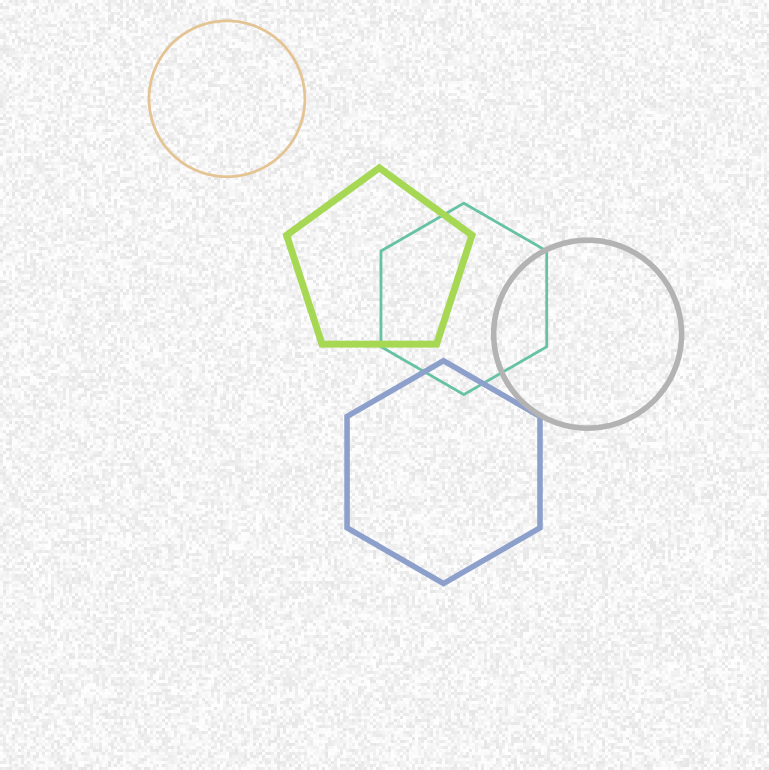[{"shape": "hexagon", "thickness": 1, "radius": 0.62, "center": [0.602, 0.612]}, {"shape": "hexagon", "thickness": 2, "radius": 0.72, "center": [0.576, 0.387]}, {"shape": "pentagon", "thickness": 2.5, "radius": 0.63, "center": [0.493, 0.655]}, {"shape": "circle", "thickness": 1, "radius": 0.51, "center": [0.295, 0.872]}, {"shape": "circle", "thickness": 2, "radius": 0.61, "center": [0.763, 0.566]}]